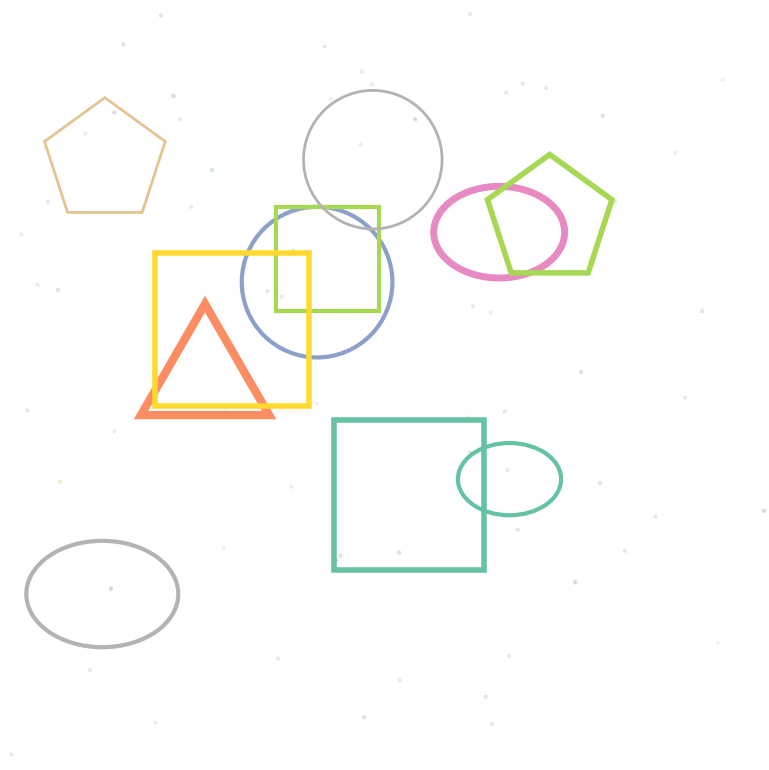[{"shape": "oval", "thickness": 1.5, "radius": 0.34, "center": [0.662, 0.378]}, {"shape": "square", "thickness": 2, "radius": 0.49, "center": [0.531, 0.357]}, {"shape": "triangle", "thickness": 3, "radius": 0.48, "center": [0.266, 0.509]}, {"shape": "circle", "thickness": 1.5, "radius": 0.49, "center": [0.412, 0.634]}, {"shape": "oval", "thickness": 2.5, "radius": 0.43, "center": [0.648, 0.698]}, {"shape": "pentagon", "thickness": 2, "radius": 0.43, "center": [0.714, 0.714]}, {"shape": "square", "thickness": 1.5, "radius": 0.34, "center": [0.425, 0.664]}, {"shape": "square", "thickness": 2, "radius": 0.5, "center": [0.301, 0.572]}, {"shape": "pentagon", "thickness": 1, "radius": 0.41, "center": [0.136, 0.791]}, {"shape": "circle", "thickness": 1, "radius": 0.45, "center": [0.484, 0.793]}, {"shape": "oval", "thickness": 1.5, "radius": 0.49, "center": [0.133, 0.229]}]